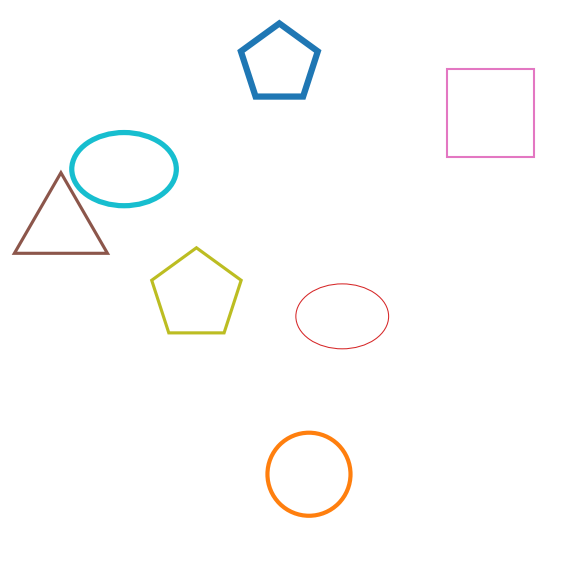[{"shape": "pentagon", "thickness": 3, "radius": 0.35, "center": [0.484, 0.889]}, {"shape": "circle", "thickness": 2, "radius": 0.36, "center": [0.535, 0.178]}, {"shape": "oval", "thickness": 0.5, "radius": 0.4, "center": [0.593, 0.451]}, {"shape": "triangle", "thickness": 1.5, "radius": 0.47, "center": [0.106, 0.607]}, {"shape": "square", "thickness": 1, "radius": 0.38, "center": [0.849, 0.804]}, {"shape": "pentagon", "thickness": 1.5, "radius": 0.41, "center": [0.34, 0.489]}, {"shape": "oval", "thickness": 2.5, "radius": 0.45, "center": [0.215, 0.706]}]